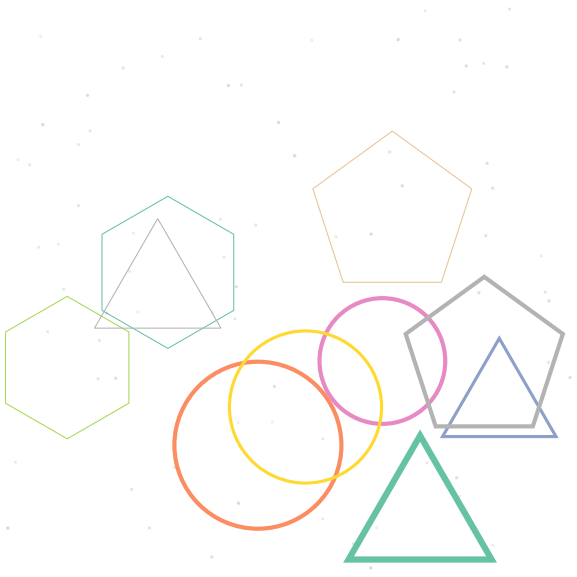[{"shape": "hexagon", "thickness": 0.5, "radius": 0.66, "center": [0.291, 0.528]}, {"shape": "triangle", "thickness": 3, "radius": 0.71, "center": [0.727, 0.102]}, {"shape": "circle", "thickness": 2, "radius": 0.72, "center": [0.447, 0.228]}, {"shape": "triangle", "thickness": 1.5, "radius": 0.57, "center": [0.865, 0.3]}, {"shape": "circle", "thickness": 2, "radius": 0.54, "center": [0.662, 0.374]}, {"shape": "hexagon", "thickness": 0.5, "radius": 0.62, "center": [0.116, 0.363]}, {"shape": "circle", "thickness": 1.5, "radius": 0.66, "center": [0.529, 0.294]}, {"shape": "pentagon", "thickness": 0.5, "radius": 0.72, "center": [0.679, 0.627]}, {"shape": "pentagon", "thickness": 2, "radius": 0.72, "center": [0.839, 0.377]}, {"shape": "triangle", "thickness": 0.5, "radius": 0.63, "center": [0.273, 0.494]}]